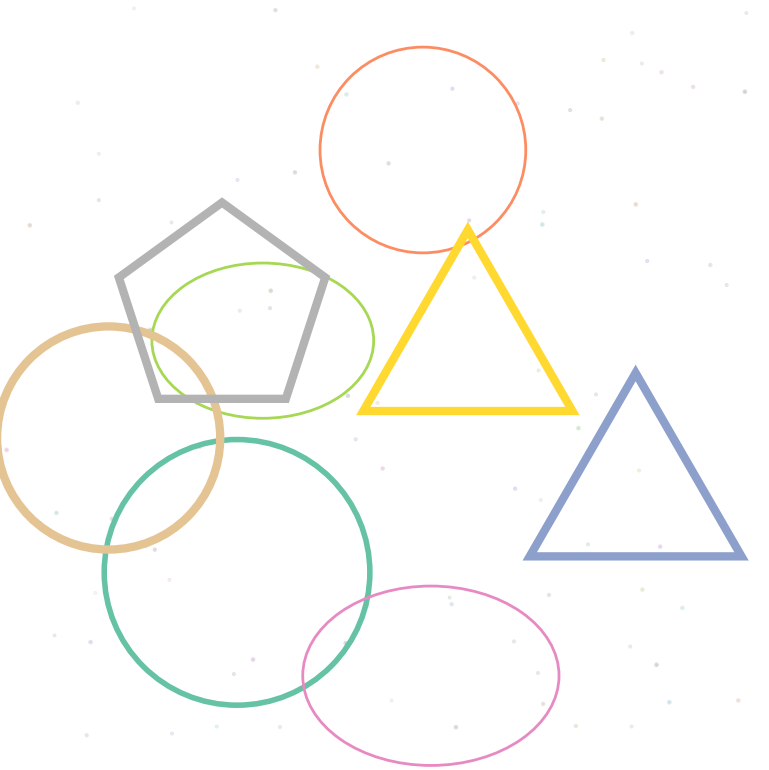[{"shape": "circle", "thickness": 2, "radius": 0.86, "center": [0.308, 0.257]}, {"shape": "circle", "thickness": 1, "radius": 0.67, "center": [0.549, 0.805]}, {"shape": "triangle", "thickness": 3, "radius": 0.79, "center": [0.825, 0.357]}, {"shape": "oval", "thickness": 1, "radius": 0.83, "center": [0.56, 0.122]}, {"shape": "oval", "thickness": 1, "radius": 0.72, "center": [0.341, 0.558]}, {"shape": "triangle", "thickness": 3, "radius": 0.78, "center": [0.608, 0.545]}, {"shape": "circle", "thickness": 3, "radius": 0.72, "center": [0.141, 0.431]}, {"shape": "pentagon", "thickness": 3, "radius": 0.7, "center": [0.288, 0.596]}]